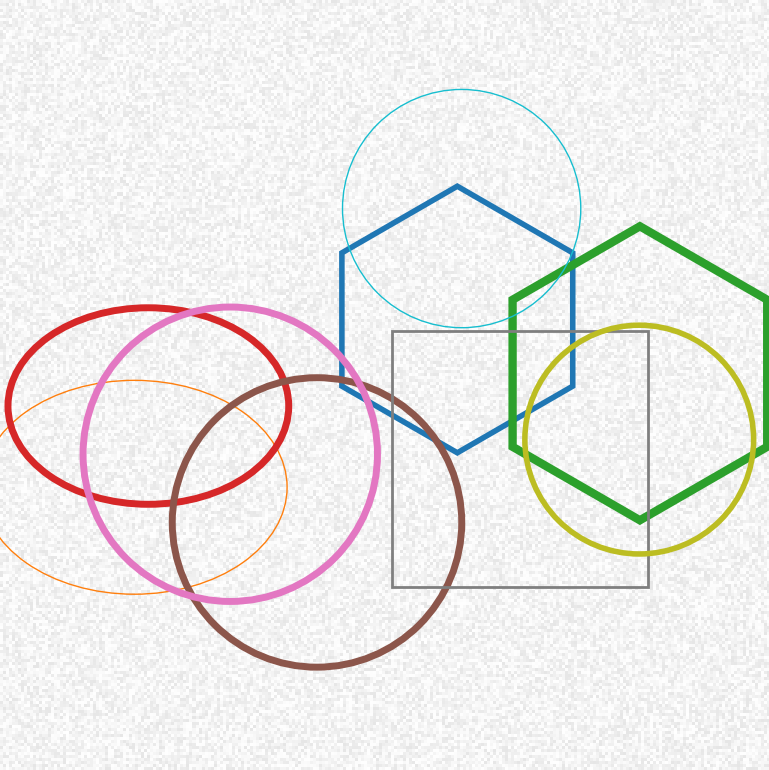[{"shape": "hexagon", "thickness": 2, "radius": 0.87, "center": [0.594, 0.585]}, {"shape": "oval", "thickness": 0.5, "radius": 0.99, "center": [0.174, 0.367]}, {"shape": "hexagon", "thickness": 3, "radius": 0.95, "center": [0.831, 0.515]}, {"shape": "oval", "thickness": 2.5, "radius": 0.91, "center": [0.193, 0.473]}, {"shape": "circle", "thickness": 2.5, "radius": 0.94, "center": [0.412, 0.322]}, {"shape": "circle", "thickness": 2.5, "radius": 0.96, "center": [0.299, 0.41]}, {"shape": "square", "thickness": 1, "radius": 0.83, "center": [0.675, 0.403]}, {"shape": "circle", "thickness": 2, "radius": 0.74, "center": [0.83, 0.429]}, {"shape": "circle", "thickness": 0.5, "radius": 0.77, "center": [0.6, 0.729]}]